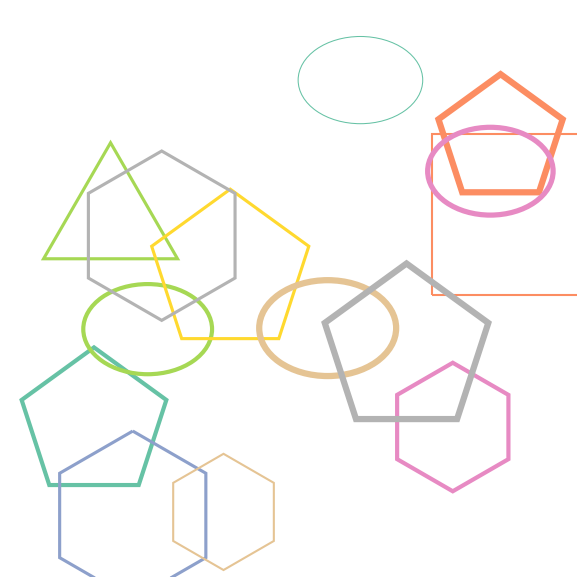[{"shape": "oval", "thickness": 0.5, "radius": 0.54, "center": [0.624, 0.86]}, {"shape": "pentagon", "thickness": 2, "radius": 0.66, "center": [0.163, 0.266]}, {"shape": "pentagon", "thickness": 3, "radius": 0.57, "center": [0.867, 0.758]}, {"shape": "square", "thickness": 1, "radius": 0.7, "center": [0.887, 0.628]}, {"shape": "hexagon", "thickness": 1.5, "radius": 0.73, "center": [0.23, 0.107]}, {"shape": "oval", "thickness": 2.5, "radius": 0.54, "center": [0.849, 0.703]}, {"shape": "hexagon", "thickness": 2, "radius": 0.56, "center": [0.784, 0.26]}, {"shape": "triangle", "thickness": 1.5, "radius": 0.67, "center": [0.191, 0.618]}, {"shape": "oval", "thickness": 2, "radius": 0.56, "center": [0.256, 0.429]}, {"shape": "pentagon", "thickness": 1.5, "radius": 0.72, "center": [0.399, 0.528]}, {"shape": "oval", "thickness": 3, "radius": 0.59, "center": [0.567, 0.431]}, {"shape": "hexagon", "thickness": 1, "radius": 0.5, "center": [0.387, 0.113]}, {"shape": "hexagon", "thickness": 1.5, "radius": 0.73, "center": [0.28, 0.591]}, {"shape": "pentagon", "thickness": 3, "radius": 0.74, "center": [0.704, 0.394]}]